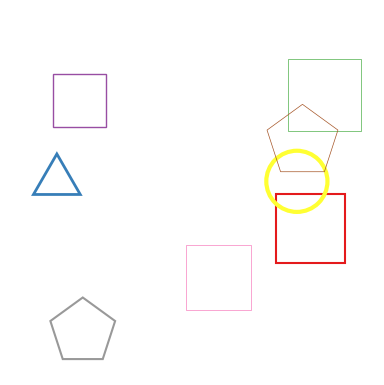[{"shape": "square", "thickness": 1.5, "radius": 0.45, "center": [0.806, 0.406]}, {"shape": "triangle", "thickness": 2, "radius": 0.35, "center": [0.148, 0.53]}, {"shape": "square", "thickness": 0.5, "radius": 0.47, "center": [0.842, 0.753]}, {"shape": "square", "thickness": 1, "radius": 0.35, "center": [0.207, 0.74]}, {"shape": "circle", "thickness": 3, "radius": 0.4, "center": [0.771, 0.529]}, {"shape": "pentagon", "thickness": 0.5, "radius": 0.48, "center": [0.786, 0.632]}, {"shape": "square", "thickness": 0.5, "radius": 0.42, "center": [0.568, 0.28]}, {"shape": "pentagon", "thickness": 1.5, "radius": 0.44, "center": [0.215, 0.139]}]